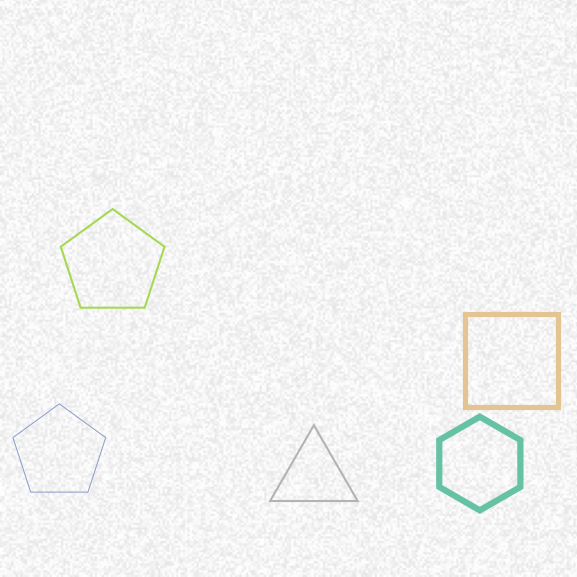[{"shape": "hexagon", "thickness": 3, "radius": 0.41, "center": [0.831, 0.197]}, {"shape": "pentagon", "thickness": 0.5, "radius": 0.42, "center": [0.103, 0.215]}, {"shape": "pentagon", "thickness": 1, "radius": 0.47, "center": [0.195, 0.543]}, {"shape": "square", "thickness": 2.5, "radius": 0.4, "center": [0.886, 0.375]}, {"shape": "triangle", "thickness": 1, "radius": 0.44, "center": [0.544, 0.175]}]